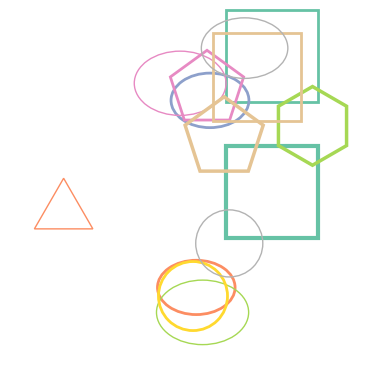[{"shape": "square", "thickness": 2, "radius": 0.6, "center": [0.707, 0.854]}, {"shape": "square", "thickness": 3, "radius": 0.6, "center": [0.706, 0.501]}, {"shape": "triangle", "thickness": 1, "radius": 0.44, "center": [0.165, 0.449]}, {"shape": "oval", "thickness": 2, "radius": 0.5, "center": [0.51, 0.253]}, {"shape": "oval", "thickness": 2, "radius": 0.51, "center": [0.545, 0.739]}, {"shape": "oval", "thickness": 1, "radius": 0.6, "center": [0.468, 0.784]}, {"shape": "pentagon", "thickness": 2, "radius": 0.5, "center": [0.538, 0.769]}, {"shape": "hexagon", "thickness": 2.5, "radius": 0.51, "center": [0.812, 0.673]}, {"shape": "oval", "thickness": 1, "radius": 0.6, "center": [0.526, 0.189]}, {"shape": "circle", "thickness": 2, "radius": 0.45, "center": [0.501, 0.231]}, {"shape": "pentagon", "thickness": 2.5, "radius": 0.53, "center": [0.582, 0.642]}, {"shape": "square", "thickness": 2, "radius": 0.57, "center": [0.668, 0.8]}, {"shape": "circle", "thickness": 1, "radius": 0.44, "center": [0.595, 0.368]}, {"shape": "oval", "thickness": 1, "radius": 0.56, "center": [0.635, 0.875]}]